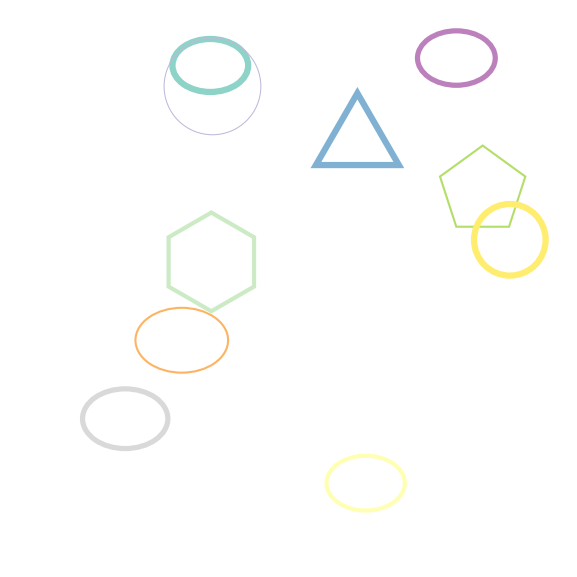[{"shape": "oval", "thickness": 3, "radius": 0.33, "center": [0.364, 0.886]}, {"shape": "oval", "thickness": 2, "radius": 0.34, "center": [0.633, 0.163]}, {"shape": "circle", "thickness": 0.5, "radius": 0.42, "center": [0.368, 0.85]}, {"shape": "triangle", "thickness": 3, "radius": 0.41, "center": [0.619, 0.755]}, {"shape": "oval", "thickness": 1, "radius": 0.4, "center": [0.315, 0.41]}, {"shape": "pentagon", "thickness": 1, "radius": 0.39, "center": [0.836, 0.669]}, {"shape": "oval", "thickness": 2.5, "radius": 0.37, "center": [0.217, 0.274]}, {"shape": "oval", "thickness": 2.5, "radius": 0.34, "center": [0.79, 0.899]}, {"shape": "hexagon", "thickness": 2, "radius": 0.43, "center": [0.366, 0.546]}, {"shape": "circle", "thickness": 3, "radius": 0.31, "center": [0.883, 0.584]}]